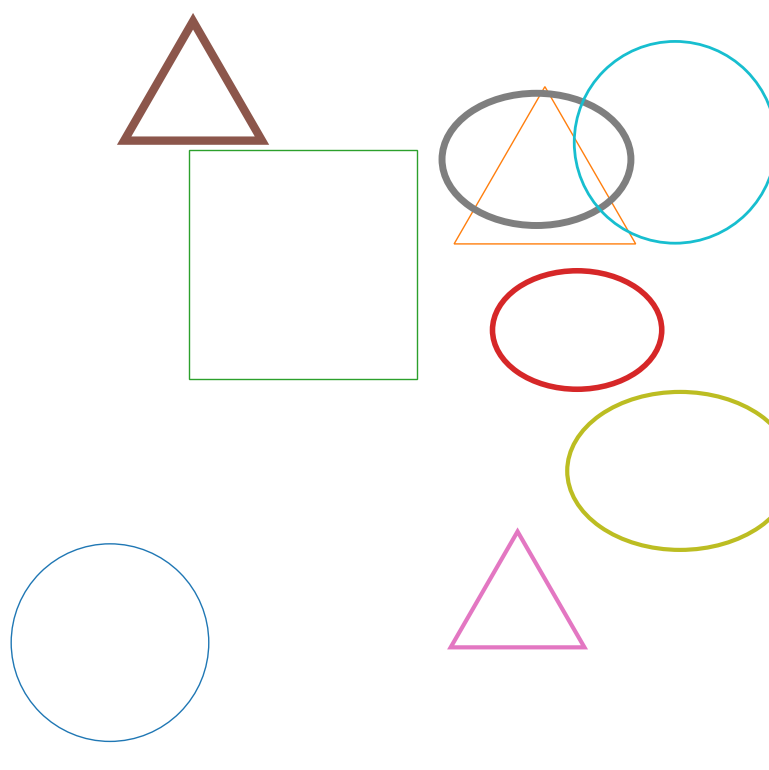[{"shape": "circle", "thickness": 0.5, "radius": 0.64, "center": [0.143, 0.165]}, {"shape": "triangle", "thickness": 0.5, "radius": 0.68, "center": [0.708, 0.751]}, {"shape": "square", "thickness": 0.5, "radius": 0.74, "center": [0.393, 0.657]}, {"shape": "oval", "thickness": 2, "radius": 0.55, "center": [0.75, 0.571]}, {"shape": "triangle", "thickness": 3, "radius": 0.52, "center": [0.251, 0.869]}, {"shape": "triangle", "thickness": 1.5, "radius": 0.5, "center": [0.672, 0.209]}, {"shape": "oval", "thickness": 2.5, "radius": 0.61, "center": [0.697, 0.793]}, {"shape": "oval", "thickness": 1.5, "radius": 0.73, "center": [0.883, 0.388]}, {"shape": "circle", "thickness": 1, "radius": 0.66, "center": [0.877, 0.815]}]